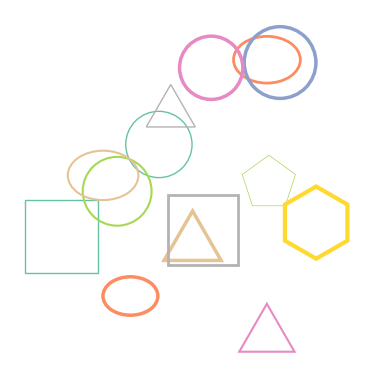[{"shape": "circle", "thickness": 1, "radius": 0.43, "center": [0.413, 0.625]}, {"shape": "square", "thickness": 1, "radius": 0.47, "center": [0.16, 0.387]}, {"shape": "oval", "thickness": 2, "radius": 0.43, "center": [0.693, 0.845]}, {"shape": "oval", "thickness": 2.5, "radius": 0.36, "center": [0.339, 0.231]}, {"shape": "circle", "thickness": 2.5, "radius": 0.47, "center": [0.727, 0.838]}, {"shape": "circle", "thickness": 2.5, "radius": 0.41, "center": [0.549, 0.824]}, {"shape": "triangle", "thickness": 1.5, "radius": 0.41, "center": [0.693, 0.128]}, {"shape": "pentagon", "thickness": 0.5, "radius": 0.36, "center": [0.698, 0.524]}, {"shape": "circle", "thickness": 1.5, "radius": 0.45, "center": [0.304, 0.503]}, {"shape": "hexagon", "thickness": 3, "radius": 0.47, "center": [0.821, 0.422]}, {"shape": "oval", "thickness": 1.5, "radius": 0.46, "center": [0.268, 0.544]}, {"shape": "triangle", "thickness": 2.5, "radius": 0.43, "center": [0.5, 0.366]}, {"shape": "square", "thickness": 2, "radius": 0.45, "center": [0.528, 0.404]}, {"shape": "triangle", "thickness": 1, "radius": 0.37, "center": [0.444, 0.707]}]